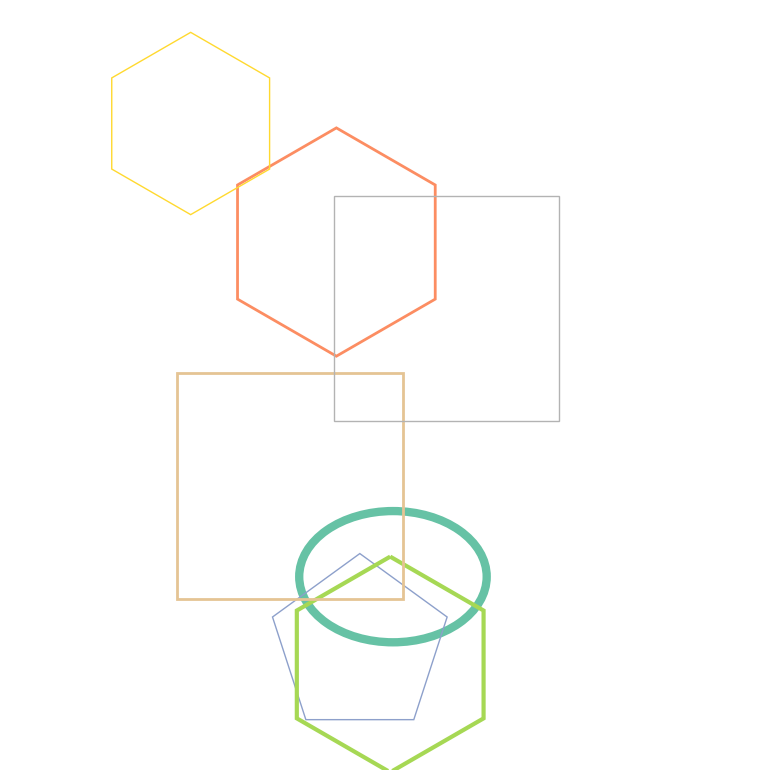[{"shape": "oval", "thickness": 3, "radius": 0.61, "center": [0.51, 0.251]}, {"shape": "hexagon", "thickness": 1, "radius": 0.74, "center": [0.437, 0.686]}, {"shape": "pentagon", "thickness": 0.5, "radius": 0.6, "center": [0.467, 0.162]}, {"shape": "hexagon", "thickness": 1.5, "radius": 0.7, "center": [0.507, 0.137]}, {"shape": "hexagon", "thickness": 0.5, "radius": 0.59, "center": [0.248, 0.84]}, {"shape": "square", "thickness": 1, "radius": 0.73, "center": [0.377, 0.369]}, {"shape": "square", "thickness": 0.5, "radius": 0.73, "center": [0.58, 0.599]}]